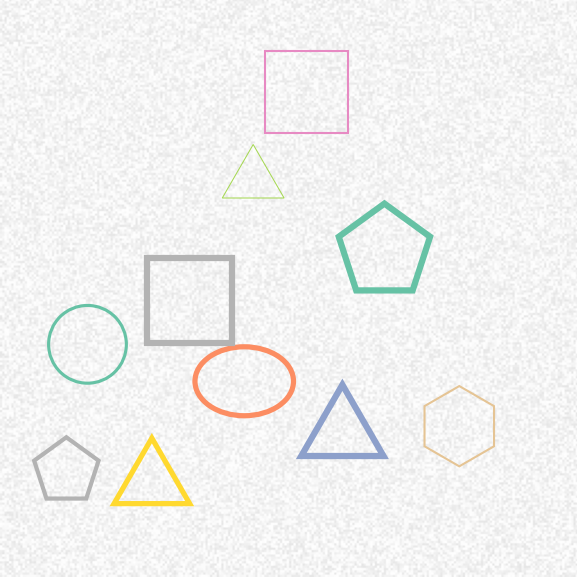[{"shape": "pentagon", "thickness": 3, "radius": 0.42, "center": [0.666, 0.563]}, {"shape": "circle", "thickness": 1.5, "radius": 0.34, "center": [0.151, 0.403]}, {"shape": "oval", "thickness": 2.5, "radius": 0.43, "center": [0.423, 0.339]}, {"shape": "triangle", "thickness": 3, "radius": 0.41, "center": [0.593, 0.251]}, {"shape": "square", "thickness": 1, "radius": 0.36, "center": [0.531, 0.84]}, {"shape": "triangle", "thickness": 0.5, "radius": 0.31, "center": [0.438, 0.687]}, {"shape": "triangle", "thickness": 2.5, "radius": 0.38, "center": [0.263, 0.165]}, {"shape": "hexagon", "thickness": 1, "radius": 0.35, "center": [0.795, 0.261]}, {"shape": "square", "thickness": 3, "radius": 0.37, "center": [0.328, 0.478]}, {"shape": "pentagon", "thickness": 2, "radius": 0.29, "center": [0.115, 0.183]}]